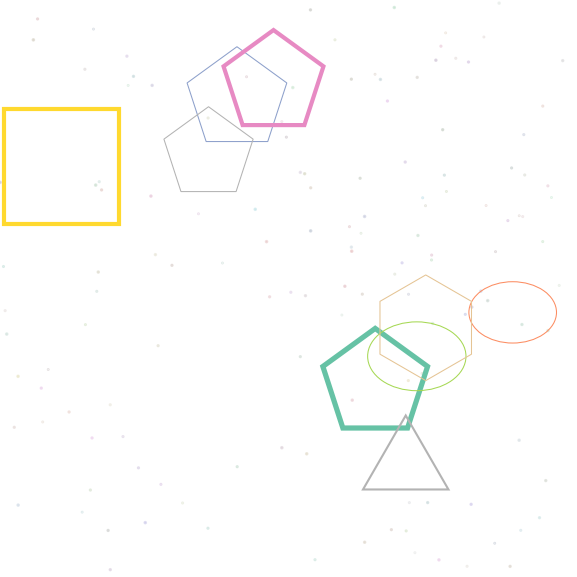[{"shape": "pentagon", "thickness": 2.5, "radius": 0.48, "center": [0.65, 0.335]}, {"shape": "oval", "thickness": 0.5, "radius": 0.38, "center": [0.888, 0.458]}, {"shape": "pentagon", "thickness": 0.5, "radius": 0.45, "center": [0.41, 0.827]}, {"shape": "pentagon", "thickness": 2, "radius": 0.45, "center": [0.474, 0.856]}, {"shape": "oval", "thickness": 0.5, "radius": 0.43, "center": [0.722, 0.382]}, {"shape": "square", "thickness": 2, "radius": 0.5, "center": [0.107, 0.711]}, {"shape": "hexagon", "thickness": 0.5, "radius": 0.46, "center": [0.737, 0.432]}, {"shape": "pentagon", "thickness": 0.5, "radius": 0.41, "center": [0.361, 0.733]}, {"shape": "triangle", "thickness": 1, "radius": 0.43, "center": [0.703, 0.194]}]